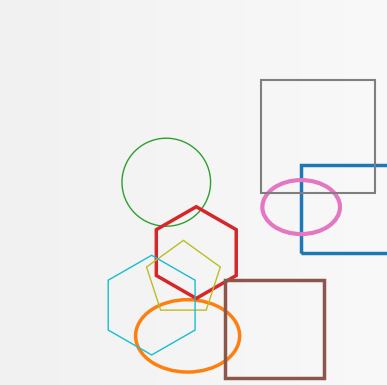[{"shape": "square", "thickness": 2.5, "radius": 0.57, "center": [0.89, 0.457]}, {"shape": "oval", "thickness": 2.5, "radius": 0.67, "center": [0.484, 0.128]}, {"shape": "circle", "thickness": 1, "radius": 0.57, "center": [0.429, 0.527]}, {"shape": "hexagon", "thickness": 2.5, "radius": 0.6, "center": [0.506, 0.344]}, {"shape": "square", "thickness": 2.5, "radius": 0.64, "center": [0.709, 0.144]}, {"shape": "oval", "thickness": 3, "radius": 0.5, "center": [0.777, 0.462]}, {"shape": "square", "thickness": 1.5, "radius": 0.74, "center": [0.821, 0.646]}, {"shape": "pentagon", "thickness": 1, "radius": 0.5, "center": [0.473, 0.276]}, {"shape": "hexagon", "thickness": 1, "radius": 0.65, "center": [0.391, 0.207]}]